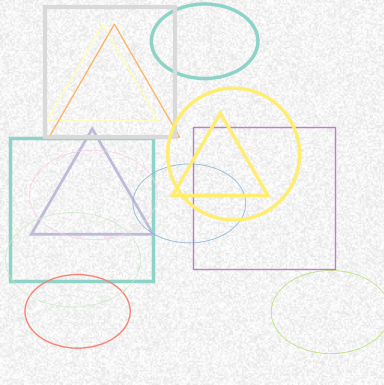[{"shape": "square", "thickness": 2.5, "radius": 0.93, "center": [0.212, 0.457]}, {"shape": "oval", "thickness": 2.5, "radius": 0.69, "center": [0.532, 0.893]}, {"shape": "triangle", "thickness": 1, "radius": 0.84, "center": [0.267, 0.769]}, {"shape": "triangle", "thickness": 2, "radius": 0.91, "center": [0.239, 0.483]}, {"shape": "oval", "thickness": 1, "radius": 0.68, "center": [0.202, 0.191]}, {"shape": "oval", "thickness": 0.5, "radius": 0.73, "center": [0.492, 0.472]}, {"shape": "triangle", "thickness": 1, "radius": 0.98, "center": [0.297, 0.742]}, {"shape": "oval", "thickness": 0.5, "radius": 0.77, "center": [0.859, 0.189]}, {"shape": "oval", "thickness": 0.5, "radius": 0.83, "center": [0.243, 0.494]}, {"shape": "square", "thickness": 3, "radius": 0.84, "center": [0.285, 0.814]}, {"shape": "square", "thickness": 1, "radius": 0.92, "center": [0.686, 0.486]}, {"shape": "oval", "thickness": 0.5, "radius": 0.88, "center": [0.19, 0.325]}, {"shape": "triangle", "thickness": 2.5, "radius": 0.71, "center": [0.572, 0.563]}, {"shape": "circle", "thickness": 2.5, "radius": 0.86, "center": [0.607, 0.6]}]